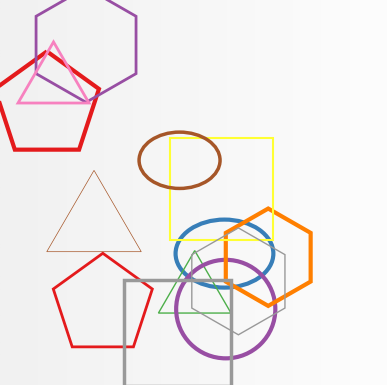[{"shape": "pentagon", "thickness": 2, "radius": 0.67, "center": [0.265, 0.208]}, {"shape": "pentagon", "thickness": 3, "radius": 0.71, "center": [0.121, 0.725]}, {"shape": "oval", "thickness": 3, "radius": 0.63, "center": [0.579, 0.341]}, {"shape": "triangle", "thickness": 1, "radius": 0.54, "center": [0.503, 0.241]}, {"shape": "circle", "thickness": 3, "radius": 0.64, "center": [0.583, 0.197]}, {"shape": "hexagon", "thickness": 2, "radius": 0.74, "center": [0.222, 0.883]}, {"shape": "hexagon", "thickness": 3, "radius": 0.63, "center": [0.692, 0.332]}, {"shape": "square", "thickness": 1.5, "radius": 0.66, "center": [0.571, 0.509]}, {"shape": "triangle", "thickness": 0.5, "radius": 0.7, "center": [0.243, 0.417]}, {"shape": "oval", "thickness": 2.5, "radius": 0.52, "center": [0.463, 0.584]}, {"shape": "triangle", "thickness": 2, "radius": 0.53, "center": [0.138, 0.785]}, {"shape": "square", "thickness": 2.5, "radius": 0.69, "center": [0.458, 0.136]}, {"shape": "hexagon", "thickness": 1, "radius": 0.69, "center": [0.615, 0.269]}]